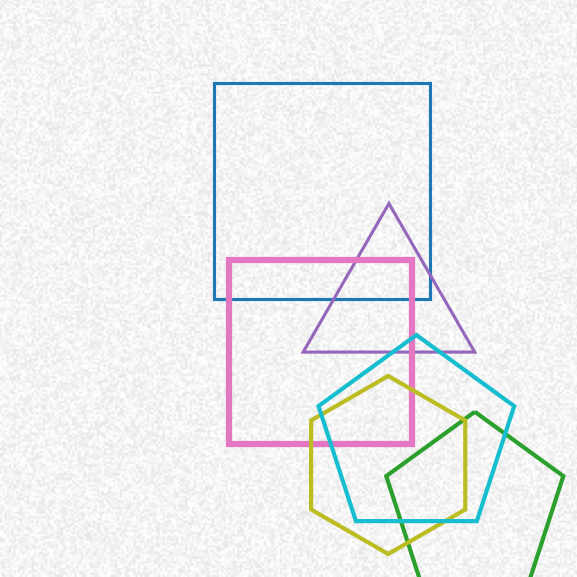[{"shape": "square", "thickness": 1.5, "radius": 0.94, "center": [0.557, 0.669]}, {"shape": "pentagon", "thickness": 2, "radius": 0.81, "center": [0.822, 0.125]}, {"shape": "triangle", "thickness": 1.5, "radius": 0.86, "center": [0.673, 0.475]}, {"shape": "square", "thickness": 3, "radius": 0.79, "center": [0.555, 0.39]}, {"shape": "hexagon", "thickness": 2, "radius": 0.77, "center": [0.672, 0.194]}, {"shape": "pentagon", "thickness": 2, "radius": 0.89, "center": [0.721, 0.241]}]